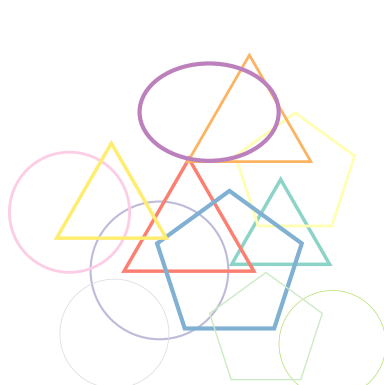[{"shape": "triangle", "thickness": 2.5, "radius": 0.73, "center": [0.729, 0.387]}, {"shape": "pentagon", "thickness": 2, "radius": 0.81, "center": [0.766, 0.545]}, {"shape": "circle", "thickness": 1.5, "radius": 0.89, "center": [0.414, 0.298]}, {"shape": "triangle", "thickness": 2.5, "radius": 0.97, "center": [0.491, 0.393]}, {"shape": "pentagon", "thickness": 3, "radius": 0.99, "center": [0.596, 0.307]}, {"shape": "triangle", "thickness": 2, "radius": 0.92, "center": [0.648, 0.672]}, {"shape": "circle", "thickness": 0.5, "radius": 0.69, "center": [0.863, 0.107]}, {"shape": "circle", "thickness": 2, "radius": 0.78, "center": [0.181, 0.449]}, {"shape": "circle", "thickness": 0.5, "radius": 0.71, "center": [0.297, 0.133]}, {"shape": "oval", "thickness": 3, "radius": 0.9, "center": [0.543, 0.709]}, {"shape": "pentagon", "thickness": 1, "radius": 0.77, "center": [0.691, 0.139]}, {"shape": "triangle", "thickness": 2.5, "radius": 0.82, "center": [0.289, 0.464]}]